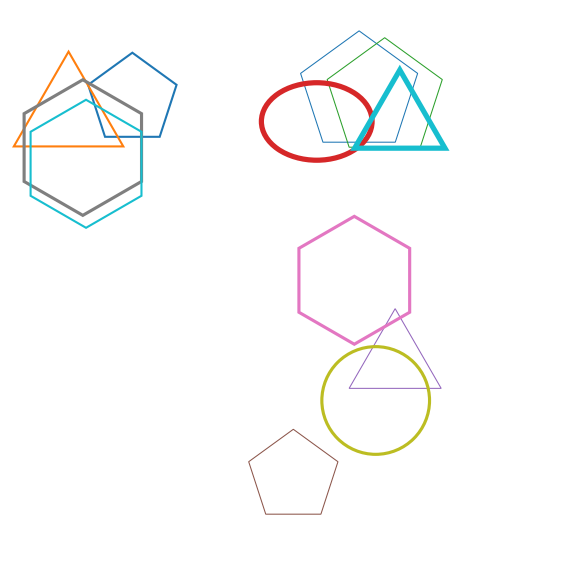[{"shape": "pentagon", "thickness": 1, "radius": 0.4, "center": [0.229, 0.827]}, {"shape": "pentagon", "thickness": 0.5, "radius": 0.53, "center": [0.622, 0.839]}, {"shape": "triangle", "thickness": 1, "radius": 0.55, "center": [0.119, 0.8]}, {"shape": "pentagon", "thickness": 0.5, "radius": 0.52, "center": [0.666, 0.829]}, {"shape": "oval", "thickness": 2.5, "radius": 0.48, "center": [0.548, 0.789]}, {"shape": "triangle", "thickness": 0.5, "radius": 0.46, "center": [0.684, 0.373]}, {"shape": "pentagon", "thickness": 0.5, "radius": 0.41, "center": [0.508, 0.175]}, {"shape": "hexagon", "thickness": 1.5, "radius": 0.55, "center": [0.614, 0.514]}, {"shape": "hexagon", "thickness": 1.5, "radius": 0.59, "center": [0.143, 0.744]}, {"shape": "circle", "thickness": 1.5, "radius": 0.47, "center": [0.651, 0.306]}, {"shape": "hexagon", "thickness": 1, "radius": 0.55, "center": [0.149, 0.716]}, {"shape": "triangle", "thickness": 2.5, "radius": 0.45, "center": [0.692, 0.788]}]